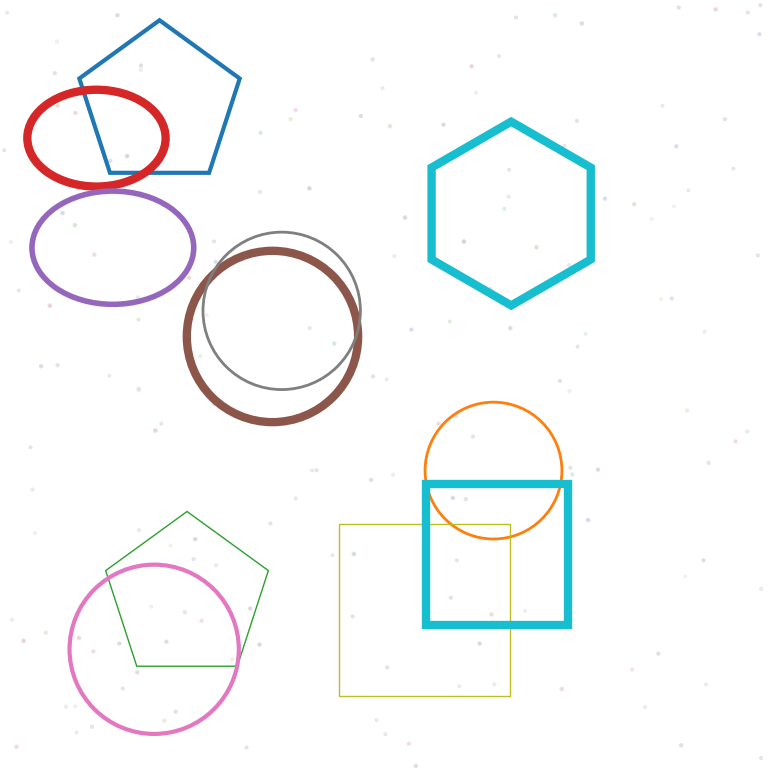[{"shape": "pentagon", "thickness": 1.5, "radius": 0.55, "center": [0.207, 0.864]}, {"shape": "circle", "thickness": 1, "radius": 0.44, "center": [0.641, 0.389]}, {"shape": "pentagon", "thickness": 0.5, "radius": 0.56, "center": [0.243, 0.225]}, {"shape": "oval", "thickness": 3, "radius": 0.45, "center": [0.125, 0.821]}, {"shape": "oval", "thickness": 2, "radius": 0.53, "center": [0.147, 0.678]}, {"shape": "circle", "thickness": 3, "radius": 0.56, "center": [0.354, 0.563]}, {"shape": "circle", "thickness": 1.5, "radius": 0.55, "center": [0.2, 0.157]}, {"shape": "circle", "thickness": 1, "radius": 0.51, "center": [0.366, 0.596]}, {"shape": "square", "thickness": 0.5, "radius": 0.56, "center": [0.551, 0.208]}, {"shape": "hexagon", "thickness": 3, "radius": 0.6, "center": [0.664, 0.723]}, {"shape": "square", "thickness": 3, "radius": 0.46, "center": [0.646, 0.28]}]